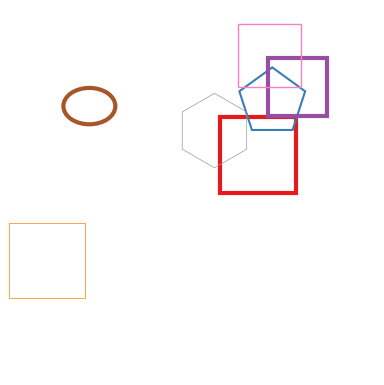[{"shape": "square", "thickness": 3, "radius": 0.49, "center": [0.671, 0.598]}, {"shape": "pentagon", "thickness": 1.5, "radius": 0.45, "center": [0.707, 0.735]}, {"shape": "square", "thickness": 3, "radius": 0.38, "center": [0.773, 0.775]}, {"shape": "square", "thickness": 0.5, "radius": 0.49, "center": [0.122, 0.323]}, {"shape": "oval", "thickness": 3, "radius": 0.34, "center": [0.232, 0.724]}, {"shape": "square", "thickness": 1, "radius": 0.41, "center": [0.7, 0.856]}, {"shape": "hexagon", "thickness": 0.5, "radius": 0.48, "center": [0.557, 0.661]}]